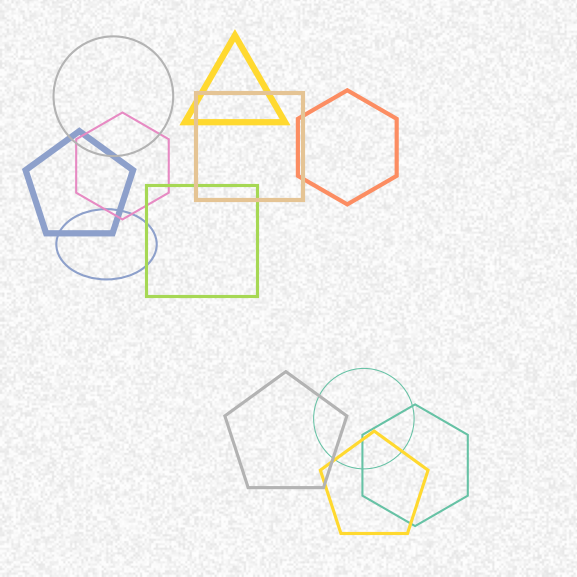[{"shape": "hexagon", "thickness": 1, "radius": 0.53, "center": [0.719, 0.194]}, {"shape": "circle", "thickness": 0.5, "radius": 0.43, "center": [0.63, 0.274]}, {"shape": "hexagon", "thickness": 2, "radius": 0.49, "center": [0.601, 0.744]}, {"shape": "pentagon", "thickness": 3, "radius": 0.49, "center": [0.137, 0.674]}, {"shape": "oval", "thickness": 1, "radius": 0.43, "center": [0.184, 0.576]}, {"shape": "hexagon", "thickness": 1, "radius": 0.46, "center": [0.212, 0.712]}, {"shape": "square", "thickness": 1.5, "radius": 0.48, "center": [0.349, 0.582]}, {"shape": "triangle", "thickness": 3, "radius": 0.5, "center": [0.407, 0.838]}, {"shape": "pentagon", "thickness": 1.5, "radius": 0.49, "center": [0.648, 0.155]}, {"shape": "square", "thickness": 2, "radius": 0.47, "center": [0.432, 0.745]}, {"shape": "pentagon", "thickness": 1.5, "radius": 0.56, "center": [0.495, 0.245]}, {"shape": "circle", "thickness": 1, "radius": 0.52, "center": [0.196, 0.833]}]